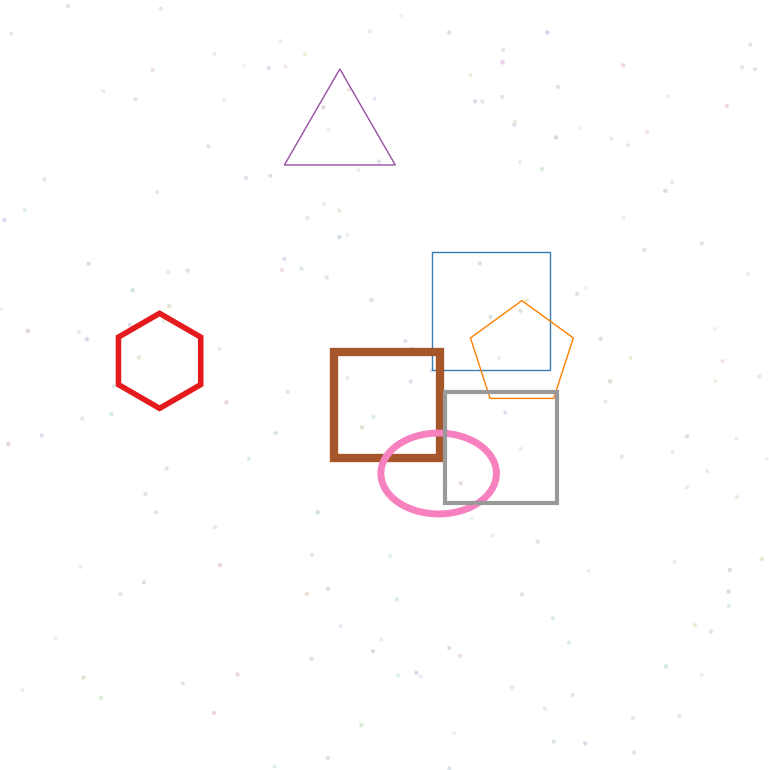[{"shape": "hexagon", "thickness": 2, "radius": 0.31, "center": [0.207, 0.531]}, {"shape": "square", "thickness": 0.5, "radius": 0.38, "center": [0.637, 0.596]}, {"shape": "triangle", "thickness": 0.5, "radius": 0.42, "center": [0.441, 0.827]}, {"shape": "pentagon", "thickness": 0.5, "radius": 0.35, "center": [0.678, 0.539]}, {"shape": "square", "thickness": 3, "radius": 0.35, "center": [0.503, 0.474]}, {"shape": "oval", "thickness": 2.5, "radius": 0.38, "center": [0.57, 0.385]}, {"shape": "square", "thickness": 1.5, "radius": 0.36, "center": [0.651, 0.419]}]